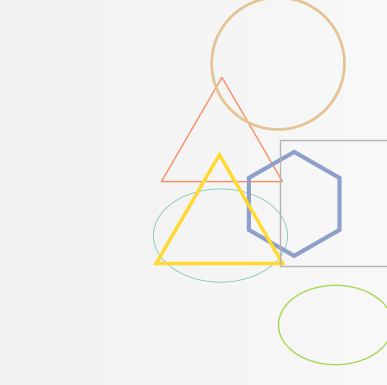[{"shape": "oval", "thickness": 0.5, "radius": 0.86, "center": [0.569, 0.388]}, {"shape": "triangle", "thickness": 1, "radius": 0.9, "center": [0.573, 0.618]}, {"shape": "hexagon", "thickness": 3, "radius": 0.68, "center": [0.759, 0.47]}, {"shape": "oval", "thickness": 1, "radius": 0.74, "center": [0.866, 0.156]}, {"shape": "triangle", "thickness": 2.5, "radius": 0.94, "center": [0.566, 0.41]}, {"shape": "circle", "thickness": 2, "radius": 0.86, "center": [0.718, 0.835]}, {"shape": "square", "thickness": 1, "radius": 0.82, "center": [0.886, 0.473]}]